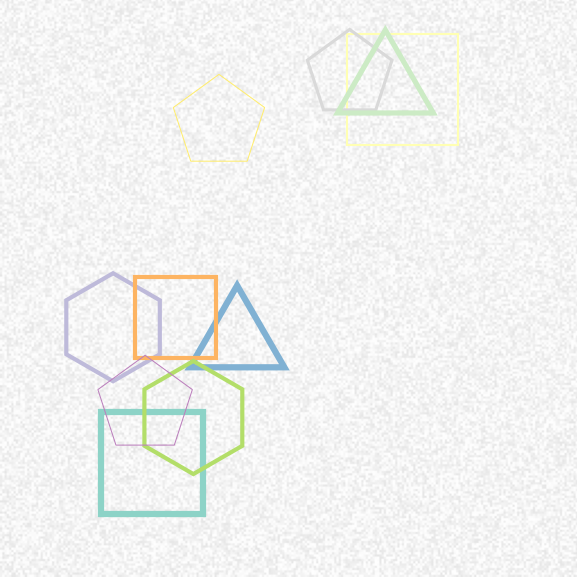[{"shape": "square", "thickness": 3, "radius": 0.44, "center": [0.263, 0.197]}, {"shape": "square", "thickness": 1, "radius": 0.48, "center": [0.697, 0.844]}, {"shape": "hexagon", "thickness": 2, "radius": 0.47, "center": [0.196, 0.432]}, {"shape": "triangle", "thickness": 3, "radius": 0.47, "center": [0.411, 0.41]}, {"shape": "square", "thickness": 2, "radius": 0.35, "center": [0.303, 0.45]}, {"shape": "hexagon", "thickness": 2, "radius": 0.49, "center": [0.335, 0.276]}, {"shape": "pentagon", "thickness": 1.5, "radius": 0.39, "center": [0.606, 0.871]}, {"shape": "pentagon", "thickness": 0.5, "radius": 0.43, "center": [0.251, 0.298]}, {"shape": "triangle", "thickness": 2.5, "radius": 0.48, "center": [0.667, 0.851]}, {"shape": "pentagon", "thickness": 0.5, "radius": 0.42, "center": [0.379, 0.787]}]